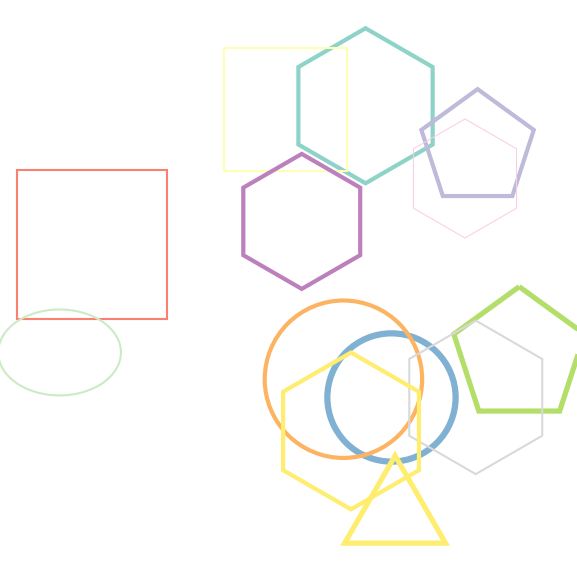[{"shape": "hexagon", "thickness": 2, "radius": 0.67, "center": [0.633, 0.816]}, {"shape": "square", "thickness": 1, "radius": 0.53, "center": [0.494, 0.809]}, {"shape": "pentagon", "thickness": 2, "radius": 0.51, "center": [0.827, 0.742]}, {"shape": "square", "thickness": 1, "radius": 0.65, "center": [0.159, 0.576]}, {"shape": "circle", "thickness": 3, "radius": 0.56, "center": [0.678, 0.311]}, {"shape": "circle", "thickness": 2, "radius": 0.68, "center": [0.595, 0.342]}, {"shape": "pentagon", "thickness": 2.5, "radius": 0.6, "center": [0.899, 0.384]}, {"shape": "hexagon", "thickness": 0.5, "radius": 0.52, "center": [0.805, 0.69]}, {"shape": "hexagon", "thickness": 1, "radius": 0.66, "center": [0.824, 0.311]}, {"shape": "hexagon", "thickness": 2, "radius": 0.58, "center": [0.523, 0.616]}, {"shape": "oval", "thickness": 1, "radius": 0.53, "center": [0.103, 0.389]}, {"shape": "hexagon", "thickness": 2, "radius": 0.68, "center": [0.608, 0.253]}, {"shape": "triangle", "thickness": 2.5, "radius": 0.5, "center": [0.684, 0.109]}]